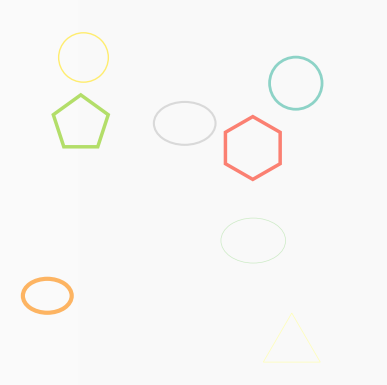[{"shape": "circle", "thickness": 2, "radius": 0.34, "center": [0.763, 0.784]}, {"shape": "triangle", "thickness": 0.5, "radius": 0.42, "center": [0.753, 0.102]}, {"shape": "hexagon", "thickness": 2.5, "radius": 0.41, "center": [0.652, 0.616]}, {"shape": "oval", "thickness": 3, "radius": 0.31, "center": [0.122, 0.232]}, {"shape": "pentagon", "thickness": 2.5, "radius": 0.37, "center": [0.208, 0.679]}, {"shape": "oval", "thickness": 1.5, "radius": 0.4, "center": [0.477, 0.68]}, {"shape": "oval", "thickness": 0.5, "radius": 0.42, "center": [0.654, 0.375]}, {"shape": "circle", "thickness": 1, "radius": 0.32, "center": [0.215, 0.851]}]